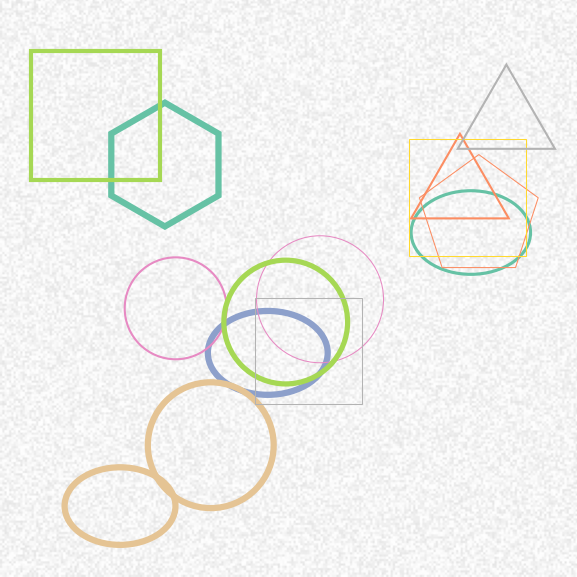[{"shape": "oval", "thickness": 1.5, "radius": 0.52, "center": [0.815, 0.596]}, {"shape": "hexagon", "thickness": 3, "radius": 0.54, "center": [0.286, 0.714]}, {"shape": "triangle", "thickness": 1, "radius": 0.49, "center": [0.796, 0.67]}, {"shape": "pentagon", "thickness": 0.5, "radius": 0.54, "center": [0.829, 0.623]}, {"shape": "oval", "thickness": 3, "radius": 0.52, "center": [0.464, 0.388]}, {"shape": "circle", "thickness": 1, "radius": 0.44, "center": [0.304, 0.465]}, {"shape": "circle", "thickness": 0.5, "radius": 0.55, "center": [0.554, 0.481]}, {"shape": "square", "thickness": 2, "radius": 0.56, "center": [0.165, 0.799]}, {"shape": "circle", "thickness": 2.5, "radius": 0.54, "center": [0.495, 0.441]}, {"shape": "square", "thickness": 0.5, "radius": 0.51, "center": [0.809, 0.657]}, {"shape": "circle", "thickness": 3, "radius": 0.54, "center": [0.365, 0.228]}, {"shape": "oval", "thickness": 3, "radius": 0.48, "center": [0.208, 0.123]}, {"shape": "triangle", "thickness": 1, "radius": 0.49, "center": [0.877, 0.79]}, {"shape": "square", "thickness": 0.5, "radius": 0.46, "center": [0.534, 0.391]}]